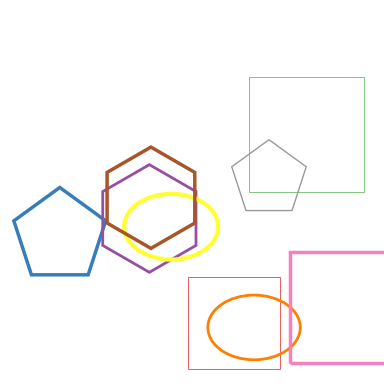[{"shape": "square", "thickness": 0.5, "radius": 0.59, "center": [0.608, 0.161]}, {"shape": "pentagon", "thickness": 2.5, "radius": 0.63, "center": [0.155, 0.388]}, {"shape": "square", "thickness": 0.5, "radius": 0.74, "center": [0.796, 0.651]}, {"shape": "hexagon", "thickness": 2, "radius": 0.7, "center": [0.388, 0.433]}, {"shape": "oval", "thickness": 2, "radius": 0.6, "center": [0.66, 0.149]}, {"shape": "oval", "thickness": 3, "radius": 0.61, "center": [0.445, 0.411]}, {"shape": "hexagon", "thickness": 2.5, "radius": 0.66, "center": [0.392, 0.486]}, {"shape": "square", "thickness": 2.5, "radius": 0.72, "center": [0.897, 0.202]}, {"shape": "pentagon", "thickness": 1, "radius": 0.51, "center": [0.699, 0.535]}]